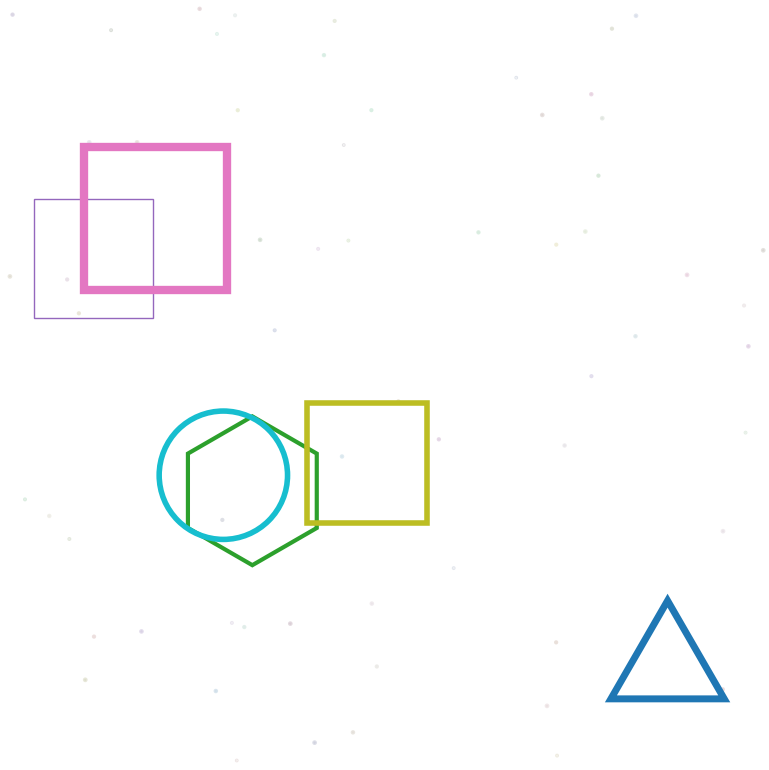[{"shape": "triangle", "thickness": 2.5, "radius": 0.43, "center": [0.867, 0.135]}, {"shape": "hexagon", "thickness": 1.5, "radius": 0.48, "center": [0.328, 0.363]}, {"shape": "square", "thickness": 0.5, "radius": 0.39, "center": [0.121, 0.664]}, {"shape": "square", "thickness": 3, "radius": 0.46, "center": [0.203, 0.717]}, {"shape": "square", "thickness": 2, "radius": 0.39, "center": [0.477, 0.399]}, {"shape": "circle", "thickness": 2, "radius": 0.42, "center": [0.29, 0.383]}]